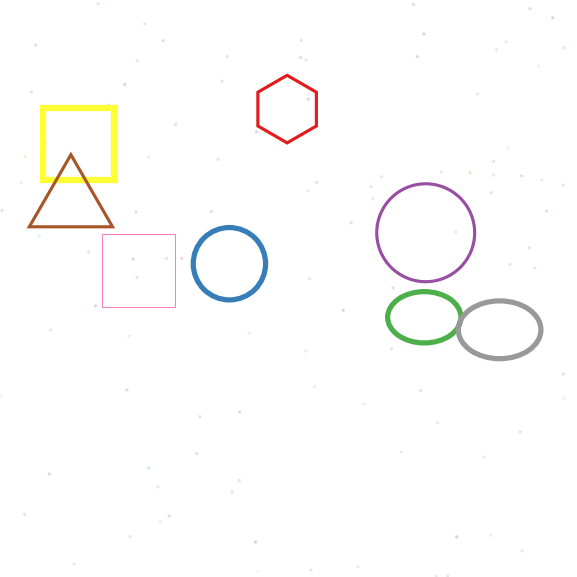[{"shape": "hexagon", "thickness": 1.5, "radius": 0.29, "center": [0.497, 0.81]}, {"shape": "circle", "thickness": 2.5, "radius": 0.31, "center": [0.397, 0.542]}, {"shape": "oval", "thickness": 2.5, "radius": 0.32, "center": [0.735, 0.45]}, {"shape": "circle", "thickness": 1.5, "radius": 0.42, "center": [0.737, 0.596]}, {"shape": "square", "thickness": 3, "radius": 0.31, "center": [0.136, 0.75]}, {"shape": "triangle", "thickness": 1.5, "radius": 0.42, "center": [0.123, 0.648]}, {"shape": "square", "thickness": 0.5, "radius": 0.32, "center": [0.24, 0.531]}, {"shape": "oval", "thickness": 2.5, "radius": 0.36, "center": [0.865, 0.428]}]